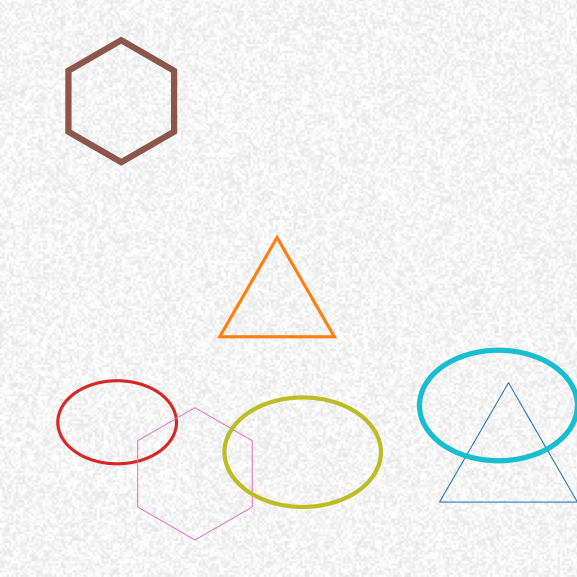[{"shape": "triangle", "thickness": 0.5, "radius": 0.69, "center": [0.88, 0.199]}, {"shape": "triangle", "thickness": 1.5, "radius": 0.57, "center": [0.48, 0.473]}, {"shape": "oval", "thickness": 1.5, "radius": 0.51, "center": [0.203, 0.268]}, {"shape": "hexagon", "thickness": 3, "radius": 0.53, "center": [0.21, 0.824]}, {"shape": "hexagon", "thickness": 0.5, "radius": 0.57, "center": [0.338, 0.179]}, {"shape": "oval", "thickness": 2, "radius": 0.68, "center": [0.524, 0.216]}, {"shape": "oval", "thickness": 2.5, "radius": 0.68, "center": [0.863, 0.297]}]